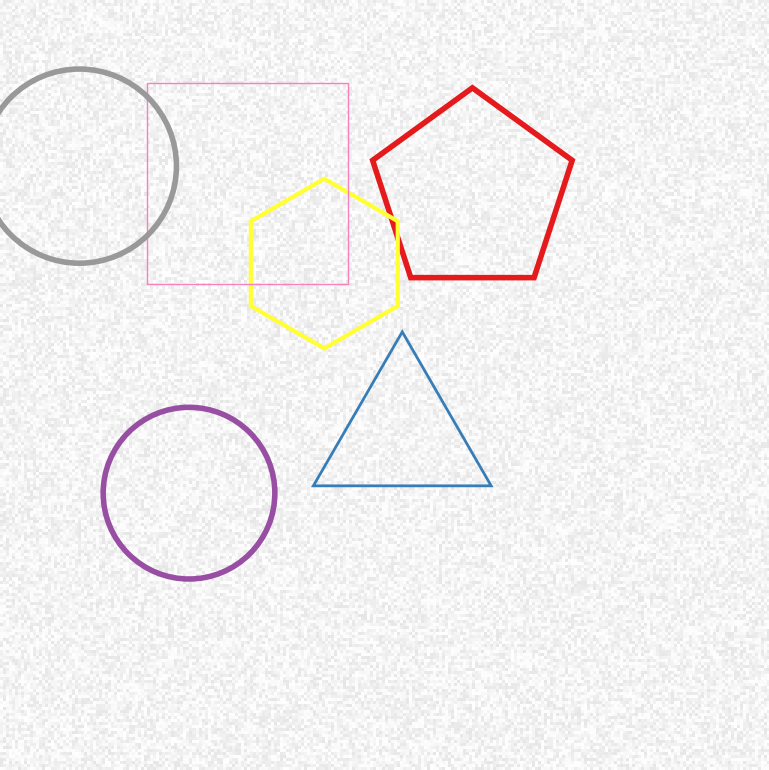[{"shape": "pentagon", "thickness": 2, "radius": 0.68, "center": [0.614, 0.75]}, {"shape": "triangle", "thickness": 1, "radius": 0.67, "center": [0.522, 0.436]}, {"shape": "circle", "thickness": 2, "radius": 0.56, "center": [0.245, 0.36]}, {"shape": "hexagon", "thickness": 1.5, "radius": 0.55, "center": [0.421, 0.658]}, {"shape": "square", "thickness": 0.5, "radius": 0.65, "center": [0.322, 0.762]}, {"shape": "circle", "thickness": 2, "radius": 0.63, "center": [0.103, 0.784]}]